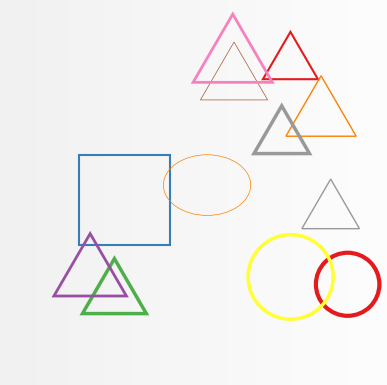[{"shape": "triangle", "thickness": 1.5, "radius": 0.41, "center": [0.75, 0.835]}, {"shape": "circle", "thickness": 3, "radius": 0.41, "center": [0.897, 0.262]}, {"shape": "square", "thickness": 1.5, "radius": 0.58, "center": [0.321, 0.48]}, {"shape": "triangle", "thickness": 2.5, "radius": 0.48, "center": [0.295, 0.233]}, {"shape": "triangle", "thickness": 2, "radius": 0.54, "center": [0.233, 0.285]}, {"shape": "triangle", "thickness": 1, "radius": 0.52, "center": [0.829, 0.699]}, {"shape": "oval", "thickness": 0.5, "radius": 0.56, "center": [0.534, 0.519]}, {"shape": "circle", "thickness": 2.5, "radius": 0.55, "center": [0.75, 0.281]}, {"shape": "triangle", "thickness": 0.5, "radius": 0.5, "center": [0.604, 0.791]}, {"shape": "triangle", "thickness": 2, "radius": 0.59, "center": [0.601, 0.845]}, {"shape": "triangle", "thickness": 2.5, "radius": 0.41, "center": [0.727, 0.642]}, {"shape": "triangle", "thickness": 1, "radius": 0.43, "center": [0.853, 0.449]}]